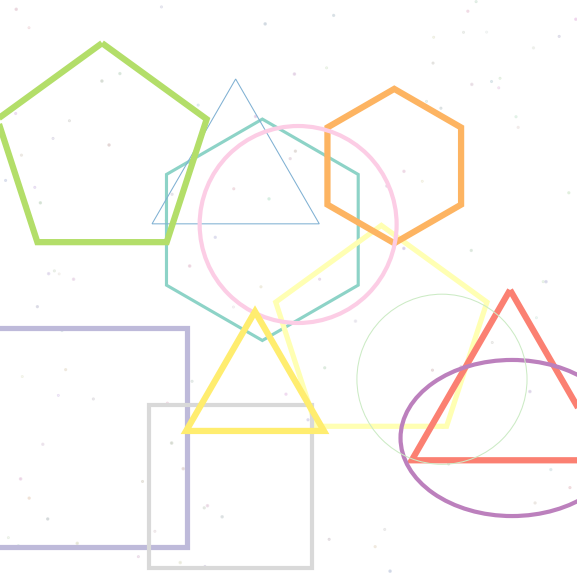[{"shape": "hexagon", "thickness": 1.5, "radius": 0.96, "center": [0.454, 0.601]}, {"shape": "pentagon", "thickness": 2.5, "radius": 0.96, "center": [0.66, 0.417]}, {"shape": "square", "thickness": 2.5, "radius": 0.95, "center": [0.134, 0.242]}, {"shape": "triangle", "thickness": 3, "radius": 0.98, "center": [0.883, 0.3]}, {"shape": "triangle", "thickness": 0.5, "radius": 0.84, "center": [0.408, 0.695]}, {"shape": "hexagon", "thickness": 3, "radius": 0.67, "center": [0.683, 0.712]}, {"shape": "pentagon", "thickness": 3, "radius": 0.95, "center": [0.177, 0.734]}, {"shape": "circle", "thickness": 2, "radius": 0.85, "center": [0.516, 0.61]}, {"shape": "square", "thickness": 2, "radius": 0.71, "center": [0.399, 0.157]}, {"shape": "oval", "thickness": 2, "radius": 0.97, "center": [0.887, 0.241]}, {"shape": "circle", "thickness": 0.5, "radius": 0.74, "center": [0.765, 0.342]}, {"shape": "triangle", "thickness": 3, "radius": 0.69, "center": [0.442, 0.322]}]